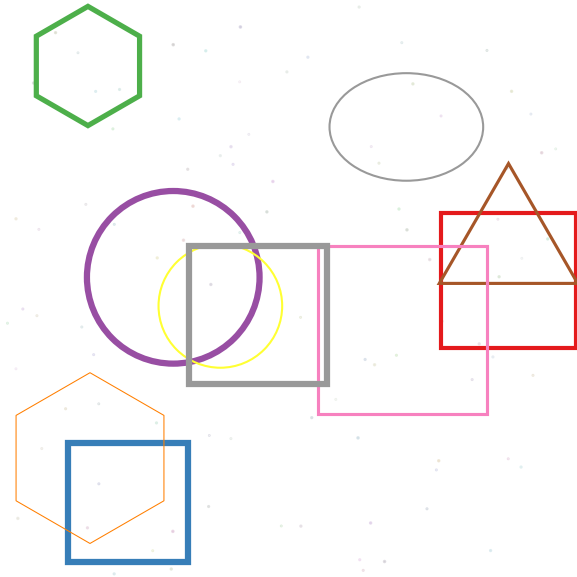[{"shape": "square", "thickness": 2, "radius": 0.58, "center": [0.88, 0.514]}, {"shape": "square", "thickness": 3, "radius": 0.52, "center": [0.221, 0.129]}, {"shape": "hexagon", "thickness": 2.5, "radius": 0.52, "center": [0.152, 0.885]}, {"shape": "circle", "thickness": 3, "radius": 0.75, "center": [0.3, 0.519]}, {"shape": "hexagon", "thickness": 0.5, "radius": 0.74, "center": [0.156, 0.206]}, {"shape": "circle", "thickness": 1, "radius": 0.54, "center": [0.382, 0.469]}, {"shape": "triangle", "thickness": 1.5, "radius": 0.69, "center": [0.881, 0.578]}, {"shape": "square", "thickness": 1.5, "radius": 0.73, "center": [0.697, 0.428]}, {"shape": "square", "thickness": 3, "radius": 0.6, "center": [0.447, 0.453]}, {"shape": "oval", "thickness": 1, "radius": 0.67, "center": [0.704, 0.779]}]